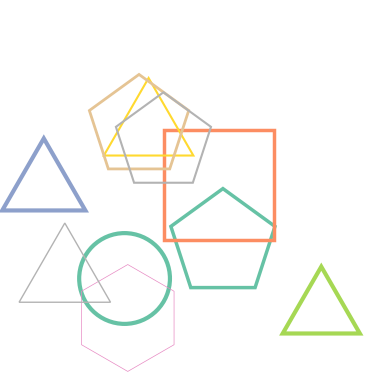[{"shape": "pentagon", "thickness": 2.5, "radius": 0.71, "center": [0.579, 0.368]}, {"shape": "circle", "thickness": 3, "radius": 0.59, "center": [0.324, 0.277]}, {"shape": "square", "thickness": 2.5, "radius": 0.71, "center": [0.57, 0.519]}, {"shape": "triangle", "thickness": 3, "radius": 0.62, "center": [0.114, 0.516]}, {"shape": "hexagon", "thickness": 0.5, "radius": 0.69, "center": [0.332, 0.174]}, {"shape": "triangle", "thickness": 3, "radius": 0.58, "center": [0.835, 0.192]}, {"shape": "triangle", "thickness": 1.5, "radius": 0.67, "center": [0.386, 0.663]}, {"shape": "pentagon", "thickness": 2, "radius": 0.68, "center": [0.361, 0.671]}, {"shape": "triangle", "thickness": 1, "radius": 0.69, "center": [0.168, 0.284]}, {"shape": "pentagon", "thickness": 1.5, "radius": 0.65, "center": [0.425, 0.63]}]